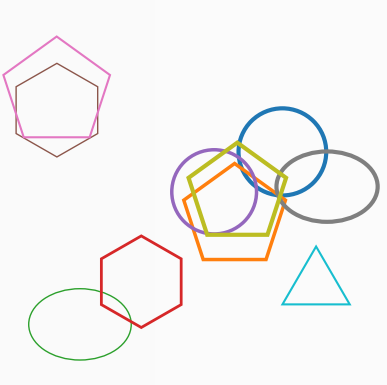[{"shape": "circle", "thickness": 3, "radius": 0.57, "center": [0.729, 0.605]}, {"shape": "pentagon", "thickness": 2.5, "radius": 0.69, "center": [0.605, 0.437]}, {"shape": "oval", "thickness": 1, "radius": 0.66, "center": [0.206, 0.157]}, {"shape": "hexagon", "thickness": 2, "radius": 0.59, "center": [0.365, 0.268]}, {"shape": "circle", "thickness": 2.5, "radius": 0.55, "center": [0.553, 0.502]}, {"shape": "hexagon", "thickness": 1, "radius": 0.61, "center": [0.147, 0.714]}, {"shape": "pentagon", "thickness": 1.5, "radius": 0.72, "center": [0.146, 0.76]}, {"shape": "oval", "thickness": 3, "radius": 0.65, "center": [0.844, 0.515]}, {"shape": "pentagon", "thickness": 3, "radius": 0.66, "center": [0.612, 0.497]}, {"shape": "triangle", "thickness": 1.5, "radius": 0.5, "center": [0.816, 0.26]}]